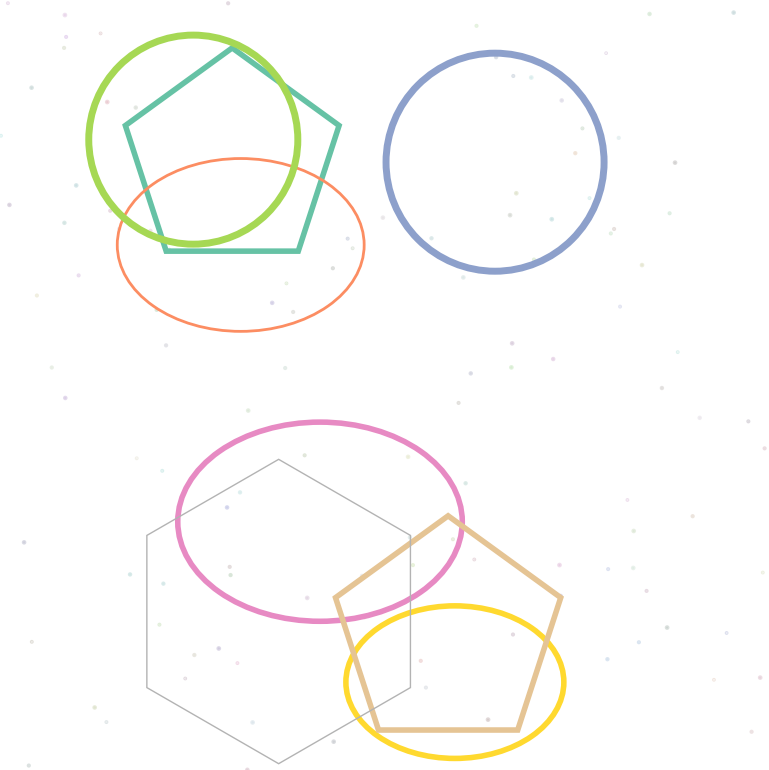[{"shape": "pentagon", "thickness": 2, "radius": 0.73, "center": [0.302, 0.792]}, {"shape": "oval", "thickness": 1, "radius": 0.8, "center": [0.313, 0.682]}, {"shape": "circle", "thickness": 2.5, "radius": 0.71, "center": [0.643, 0.789]}, {"shape": "oval", "thickness": 2, "radius": 0.92, "center": [0.416, 0.322]}, {"shape": "circle", "thickness": 2.5, "radius": 0.68, "center": [0.251, 0.819]}, {"shape": "oval", "thickness": 2, "radius": 0.71, "center": [0.591, 0.114]}, {"shape": "pentagon", "thickness": 2, "radius": 0.77, "center": [0.582, 0.176]}, {"shape": "hexagon", "thickness": 0.5, "radius": 0.99, "center": [0.362, 0.206]}]